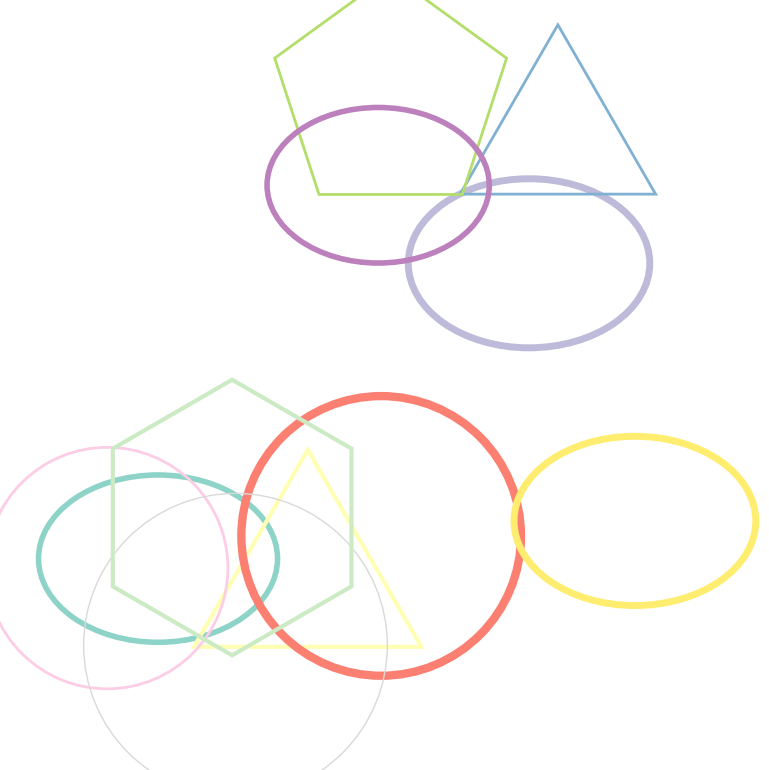[{"shape": "oval", "thickness": 2, "radius": 0.78, "center": [0.205, 0.275]}, {"shape": "triangle", "thickness": 1.5, "radius": 0.85, "center": [0.4, 0.245]}, {"shape": "oval", "thickness": 2.5, "radius": 0.78, "center": [0.687, 0.658]}, {"shape": "circle", "thickness": 3, "radius": 0.91, "center": [0.495, 0.304]}, {"shape": "triangle", "thickness": 1, "radius": 0.73, "center": [0.724, 0.821]}, {"shape": "pentagon", "thickness": 1, "radius": 0.79, "center": [0.507, 0.876]}, {"shape": "circle", "thickness": 1, "radius": 0.78, "center": [0.139, 0.262]}, {"shape": "circle", "thickness": 0.5, "radius": 0.99, "center": [0.306, 0.162]}, {"shape": "oval", "thickness": 2, "radius": 0.72, "center": [0.491, 0.759]}, {"shape": "hexagon", "thickness": 1.5, "radius": 0.89, "center": [0.301, 0.328]}, {"shape": "oval", "thickness": 2.5, "radius": 0.78, "center": [0.825, 0.323]}]